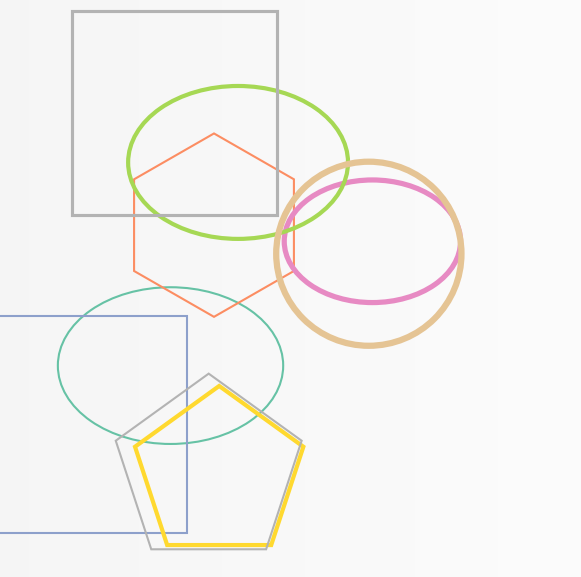[{"shape": "oval", "thickness": 1, "radius": 0.97, "center": [0.293, 0.366]}, {"shape": "hexagon", "thickness": 1, "radius": 0.79, "center": [0.368, 0.609]}, {"shape": "square", "thickness": 1, "radius": 0.94, "center": [0.134, 0.264]}, {"shape": "oval", "thickness": 2.5, "radius": 0.76, "center": [0.641, 0.581]}, {"shape": "oval", "thickness": 2, "radius": 0.95, "center": [0.41, 0.718]}, {"shape": "pentagon", "thickness": 2, "radius": 0.76, "center": [0.377, 0.179]}, {"shape": "circle", "thickness": 3, "radius": 0.8, "center": [0.635, 0.56]}, {"shape": "pentagon", "thickness": 1, "radius": 0.84, "center": [0.359, 0.184]}, {"shape": "square", "thickness": 1.5, "radius": 0.89, "center": [0.3, 0.804]}]